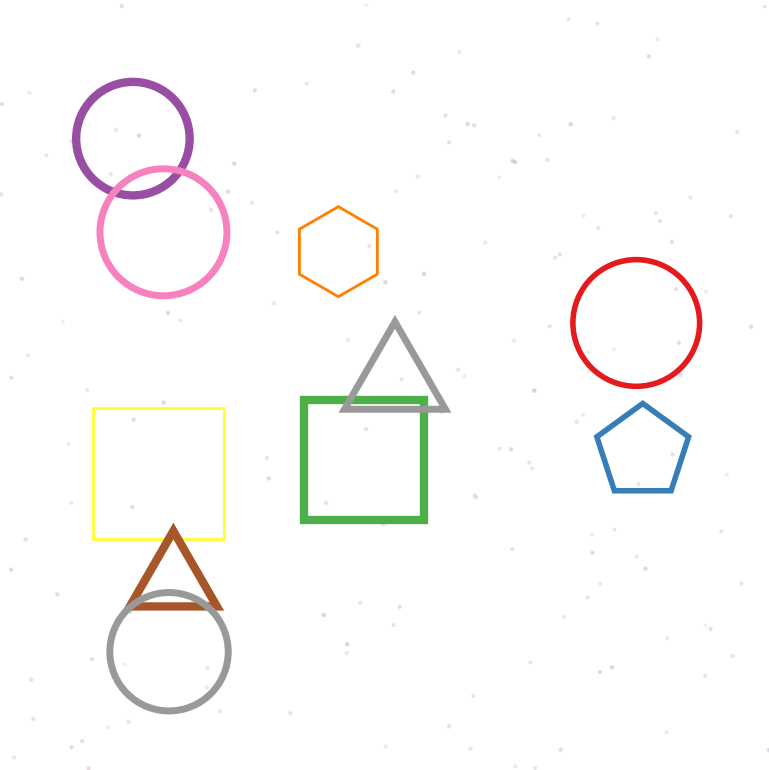[{"shape": "circle", "thickness": 2, "radius": 0.41, "center": [0.826, 0.581]}, {"shape": "pentagon", "thickness": 2, "radius": 0.31, "center": [0.835, 0.413]}, {"shape": "square", "thickness": 3, "radius": 0.39, "center": [0.473, 0.403]}, {"shape": "circle", "thickness": 3, "radius": 0.37, "center": [0.173, 0.82]}, {"shape": "hexagon", "thickness": 1, "radius": 0.29, "center": [0.439, 0.673]}, {"shape": "square", "thickness": 1, "radius": 0.42, "center": [0.206, 0.385]}, {"shape": "triangle", "thickness": 3, "radius": 0.33, "center": [0.225, 0.245]}, {"shape": "circle", "thickness": 2.5, "radius": 0.41, "center": [0.212, 0.698]}, {"shape": "circle", "thickness": 2.5, "radius": 0.38, "center": [0.22, 0.154]}, {"shape": "triangle", "thickness": 2.5, "radius": 0.38, "center": [0.513, 0.506]}]